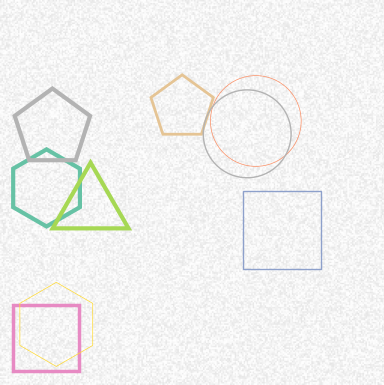[{"shape": "hexagon", "thickness": 3, "radius": 0.5, "center": [0.121, 0.512]}, {"shape": "circle", "thickness": 0.5, "radius": 0.59, "center": [0.664, 0.686]}, {"shape": "square", "thickness": 1, "radius": 0.51, "center": [0.732, 0.402]}, {"shape": "square", "thickness": 2.5, "radius": 0.43, "center": [0.119, 0.122]}, {"shape": "triangle", "thickness": 3, "radius": 0.57, "center": [0.235, 0.464]}, {"shape": "hexagon", "thickness": 0.5, "radius": 0.55, "center": [0.146, 0.157]}, {"shape": "pentagon", "thickness": 2, "radius": 0.43, "center": [0.473, 0.72]}, {"shape": "circle", "thickness": 1, "radius": 0.57, "center": [0.642, 0.652]}, {"shape": "pentagon", "thickness": 3, "radius": 0.51, "center": [0.136, 0.667]}]